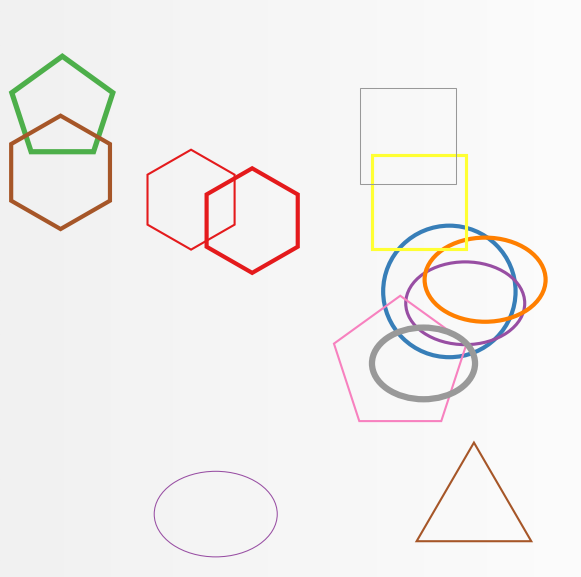[{"shape": "hexagon", "thickness": 2, "radius": 0.45, "center": [0.434, 0.617]}, {"shape": "hexagon", "thickness": 1, "radius": 0.43, "center": [0.329, 0.653]}, {"shape": "circle", "thickness": 2, "radius": 0.57, "center": [0.773, 0.494]}, {"shape": "pentagon", "thickness": 2.5, "radius": 0.46, "center": [0.107, 0.81]}, {"shape": "oval", "thickness": 0.5, "radius": 0.53, "center": [0.371, 0.109]}, {"shape": "oval", "thickness": 1.5, "radius": 0.51, "center": [0.8, 0.474]}, {"shape": "oval", "thickness": 2, "radius": 0.52, "center": [0.835, 0.515]}, {"shape": "square", "thickness": 1.5, "radius": 0.41, "center": [0.72, 0.65]}, {"shape": "hexagon", "thickness": 2, "radius": 0.49, "center": [0.104, 0.701]}, {"shape": "triangle", "thickness": 1, "radius": 0.57, "center": [0.815, 0.119]}, {"shape": "pentagon", "thickness": 1, "radius": 0.6, "center": [0.689, 0.367]}, {"shape": "square", "thickness": 0.5, "radius": 0.41, "center": [0.702, 0.764]}, {"shape": "oval", "thickness": 3, "radius": 0.44, "center": [0.729, 0.37]}]